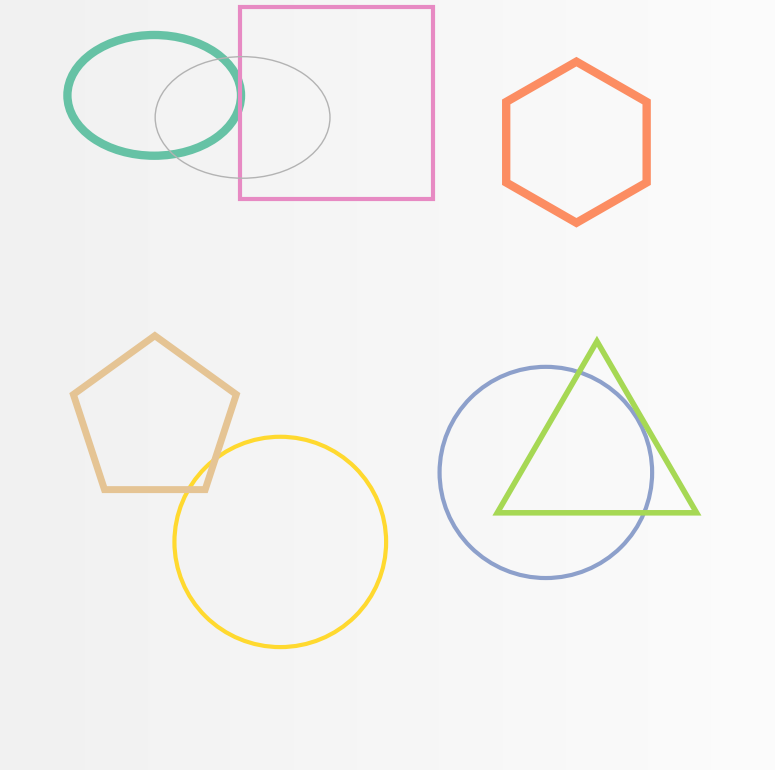[{"shape": "oval", "thickness": 3, "radius": 0.56, "center": [0.199, 0.876]}, {"shape": "hexagon", "thickness": 3, "radius": 0.52, "center": [0.744, 0.815]}, {"shape": "circle", "thickness": 1.5, "radius": 0.69, "center": [0.704, 0.386]}, {"shape": "square", "thickness": 1.5, "radius": 0.62, "center": [0.434, 0.867]}, {"shape": "triangle", "thickness": 2, "radius": 0.74, "center": [0.77, 0.408]}, {"shape": "circle", "thickness": 1.5, "radius": 0.68, "center": [0.362, 0.296]}, {"shape": "pentagon", "thickness": 2.5, "radius": 0.55, "center": [0.2, 0.454]}, {"shape": "oval", "thickness": 0.5, "radius": 0.56, "center": [0.313, 0.847]}]